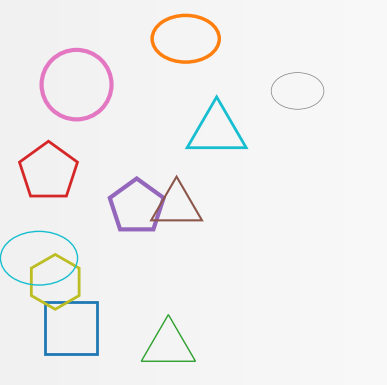[{"shape": "square", "thickness": 2, "radius": 0.33, "center": [0.184, 0.148]}, {"shape": "oval", "thickness": 2.5, "radius": 0.43, "center": [0.479, 0.899]}, {"shape": "triangle", "thickness": 1, "radius": 0.4, "center": [0.435, 0.102]}, {"shape": "pentagon", "thickness": 2, "radius": 0.39, "center": [0.125, 0.554]}, {"shape": "pentagon", "thickness": 3, "radius": 0.37, "center": [0.353, 0.463]}, {"shape": "triangle", "thickness": 1.5, "radius": 0.38, "center": [0.456, 0.466]}, {"shape": "circle", "thickness": 3, "radius": 0.45, "center": [0.198, 0.78]}, {"shape": "oval", "thickness": 0.5, "radius": 0.34, "center": [0.768, 0.764]}, {"shape": "hexagon", "thickness": 2, "radius": 0.36, "center": [0.143, 0.268]}, {"shape": "oval", "thickness": 1, "radius": 0.5, "center": [0.101, 0.329]}, {"shape": "triangle", "thickness": 2, "radius": 0.44, "center": [0.559, 0.66]}]